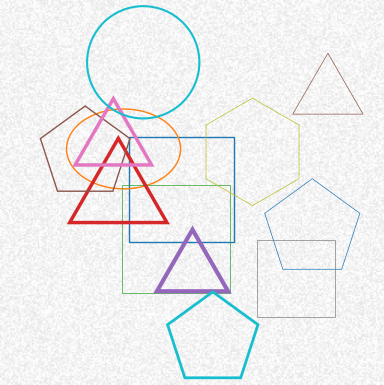[{"shape": "square", "thickness": 1, "radius": 0.69, "center": [0.471, 0.507]}, {"shape": "pentagon", "thickness": 0.5, "radius": 0.65, "center": [0.811, 0.406]}, {"shape": "oval", "thickness": 1, "radius": 0.74, "center": [0.321, 0.613]}, {"shape": "square", "thickness": 0.5, "radius": 0.7, "center": [0.457, 0.379]}, {"shape": "triangle", "thickness": 2.5, "radius": 0.73, "center": [0.307, 0.495]}, {"shape": "triangle", "thickness": 3, "radius": 0.53, "center": [0.5, 0.297]}, {"shape": "pentagon", "thickness": 1, "radius": 0.61, "center": [0.221, 0.602]}, {"shape": "triangle", "thickness": 0.5, "radius": 0.53, "center": [0.852, 0.756]}, {"shape": "triangle", "thickness": 2.5, "radius": 0.57, "center": [0.294, 0.629]}, {"shape": "square", "thickness": 0.5, "radius": 0.5, "center": [0.769, 0.276]}, {"shape": "hexagon", "thickness": 0.5, "radius": 0.7, "center": [0.656, 0.605]}, {"shape": "pentagon", "thickness": 2, "radius": 0.62, "center": [0.553, 0.119]}, {"shape": "circle", "thickness": 1.5, "radius": 0.73, "center": [0.372, 0.838]}]